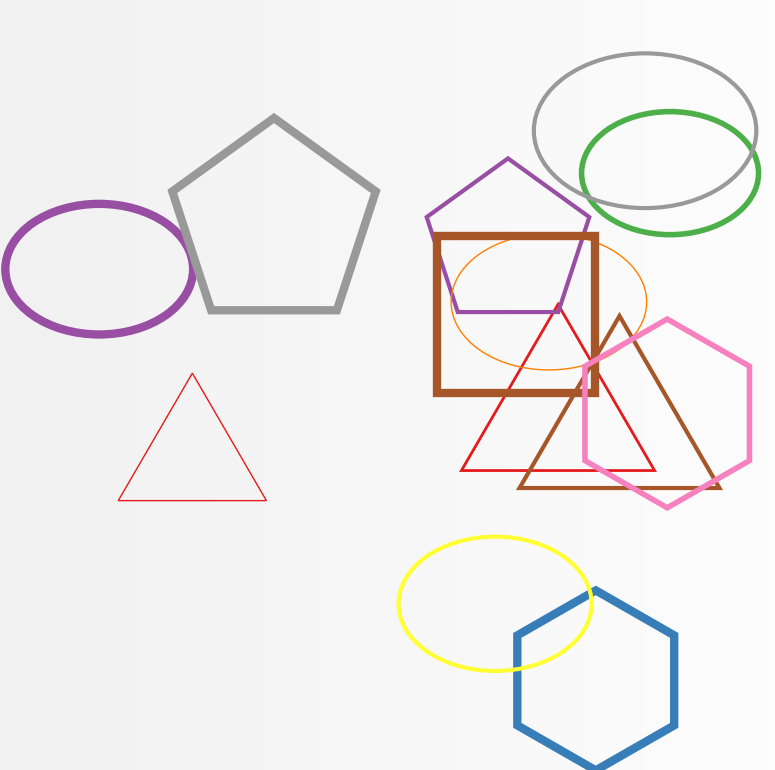[{"shape": "triangle", "thickness": 1, "radius": 0.72, "center": [0.72, 0.461]}, {"shape": "triangle", "thickness": 0.5, "radius": 0.55, "center": [0.248, 0.405]}, {"shape": "hexagon", "thickness": 3, "radius": 0.58, "center": [0.769, 0.116]}, {"shape": "oval", "thickness": 2, "radius": 0.57, "center": [0.865, 0.775]}, {"shape": "pentagon", "thickness": 1.5, "radius": 0.55, "center": [0.655, 0.684]}, {"shape": "oval", "thickness": 3, "radius": 0.61, "center": [0.128, 0.65]}, {"shape": "oval", "thickness": 0.5, "radius": 0.63, "center": [0.708, 0.608]}, {"shape": "oval", "thickness": 1.5, "radius": 0.62, "center": [0.639, 0.216]}, {"shape": "triangle", "thickness": 1.5, "radius": 0.74, "center": [0.799, 0.441]}, {"shape": "square", "thickness": 3, "radius": 0.51, "center": [0.666, 0.592]}, {"shape": "hexagon", "thickness": 2, "radius": 0.61, "center": [0.861, 0.463]}, {"shape": "pentagon", "thickness": 3, "radius": 0.69, "center": [0.354, 0.709]}, {"shape": "oval", "thickness": 1.5, "radius": 0.72, "center": [0.832, 0.83]}]